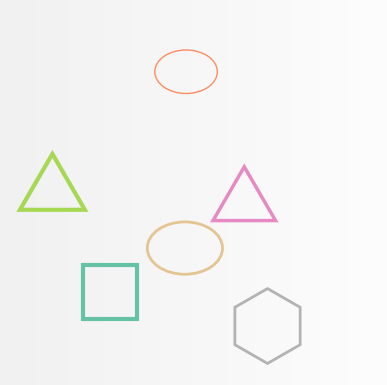[{"shape": "square", "thickness": 3, "radius": 0.35, "center": [0.283, 0.241]}, {"shape": "oval", "thickness": 1, "radius": 0.4, "center": [0.48, 0.814]}, {"shape": "triangle", "thickness": 2.5, "radius": 0.47, "center": [0.63, 0.474]}, {"shape": "triangle", "thickness": 3, "radius": 0.48, "center": [0.135, 0.503]}, {"shape": "oval", "thickness": 2, "radius": 0.49, "center": [0.477, 0.356]}, {"shape": "hexagon", "thickness": 2, "radius": 0.49, "center": [0.69, 0.153]}]